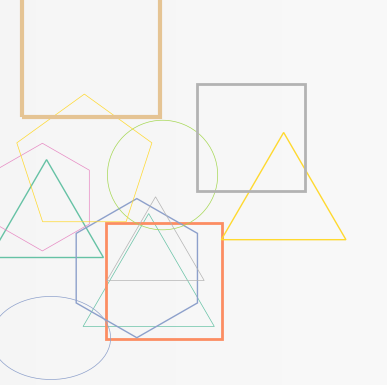[{"shape": "triangle", "thickness": 1, "radius": 0.85, "center": [0.12, 0.416]}, {"shape": "triangle", "thickness": 0.5, "radius": 0.98, "center": [0.384, 0.25]}, {"shape": "square", "thickness": 2, "radius": 0.75, "center": [0.423, 0.27]}, {"shape": "oval", "thickness": 0.5, "radius": 0.77, "center": [0.131, 0.122]}, {"shape": "hexagon", "thickness": 1, "radius": 0.9, "center": [0.353, 0.303]}, {"shape": "hexagon", "thickness": 0.5, "radius": 0.7, "center": [0.109, 0.488]}, {"shape": "circle", "thickness": 0.5, "radius": 0.71, "center": [0.419, 0.545]}, {"shape": "pentagon", "thickness": 0.5, "radius": 0.92, "center": [0.218, 0.572]}, {"shape": "triangle", "thickness": 1, "radius": 0.93, "center": [0.732, 0.47]}, {"shape": "square", "thickness": 3, "radius": 0.89, "center": [0.235, 0.874]}, {"shape": "square", "thickness": 2, "radius": 0.69, "center": [0.647, 0.644]}, {"shape": "triangle", "thickness": 0.5, "radius": 0.72, "center": [0.401, 0.344]}]